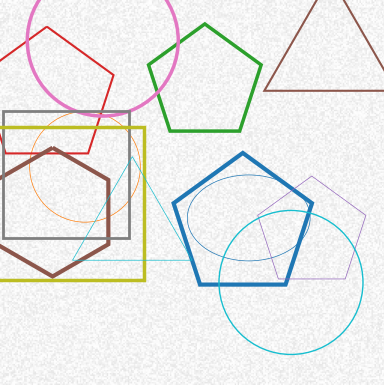[{"shape": "oval", "thickness": 0.5, "radius": 0.8, "center": [0.646, 0.434]}, {"shape": "pentagon", "thickness": 3, "radius": 0.94, "center": [0.631, 0.414]}, {"shape": "circle", "thickness": 0.5, "radius": 0.72, "center": [0.221, 0.567]}, {"shape": "pentagon", "thickness": 2.5, "radius": 0.77, "center": [0.532, 0.784]}, {"shape": "pentagon", "thickness": 1.5, "radius": 0.91, "center": [0.122, 0.749]}, {"shape": "pentagon", "thickness": 0.5, "radius": 0.74, "center": [0.81, 0.395]}, {"shape": "triangle", "thickness": 1.5, "radius": 0.99, "center": [0.858, 0.863]}, {"shape": "hexagon", "thickness": 3, "radius": 0.84, "center": [0.137, 0.449]}, {"shape": "circle", "thickness": 2.5, "radius": 0.98, "center": [0.267, 0.895]}, {"shape": "square", "thickness": 2, "radius": 0.82, "center": [0.171, 0.547]}, {"shape": "square", "thickness": 2.5, "radius": 1.0, "center": [0.174, 0.471]}, {"shape": "triangle", "thickness": 0.5, "radius": 0.9, "center": [0.344, 0.414]}, {"shape": "circle", "thickness": 1, "radius": 0.94, "center": [0.756, 0.266]}]